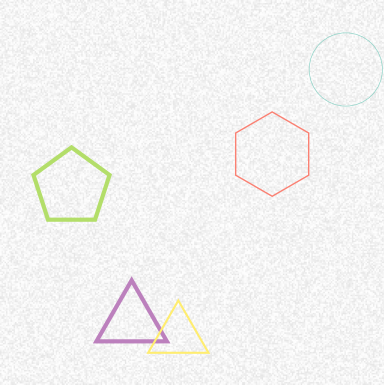[{"shape": "circle", "thickness": 0.5, "radius": 0.48, "center": [0.898, 0.82]}, {"shape": "hexagon", "thickness": 1, "radius": 0.55, "center": [0.707, 0.6]}, {"shape": "pentagon", "thickness": 3, "radius": 0.52, "center": [0.186, 0.513]}, {"shape": "triangle", "thickness": 3, "radius": 0.53, "center": [0.342, 0.166]}, {"shape": "triangle", "thickness": 1.5, "radius": 0.45, "center": [0.463, 0.129]}]